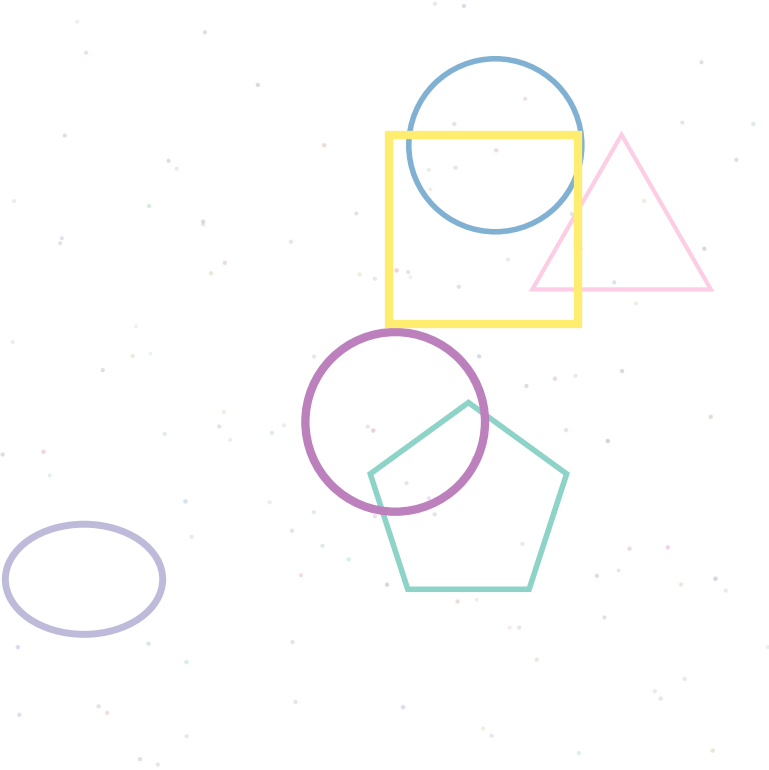[{"shape": "pentagon", "thickness": 2, "radius": 0.67, "center": [0.608, 0.343]}, {"shape": "oval", "thickness": 2.5, "radius": 0.51, "center": [0.109, 0.248]}, {"shape": "circle", "thickness": 2, "radius": 0.56, "center": [0.643, 0.811]}, {"shape": "triangle", "thickness": 1.5, "radius": 0.67, "center": [0.807, 0.691]}, {"shape": "circle", "thickness": 3, "radius": 0.58, "center": [0.513, 0.452]}, {"shape": "square", "thickness": 3, "radius": 0.61, "center": [0.628, 0.702]}]